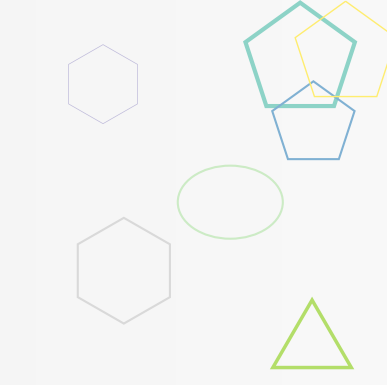[{"shape": "pentagon", "thickness": 3, "radius": 0.74, "center": [0.775, 0.845]}, {"shape": "hexagon", "thickness": 0.5, "radius": 0.51, "center": [0.266, 0.781]}, {"shape": "pentagon", "thickness": 1.5, "radius": 0.56, "center": [0.809, 0.677]}, {"shape": "triangle", "thickness": 2.5, "radius": 0.58, "center": [0.805, 0.104]}, {"shape": "hexagon", "thickness": 1.5, "radius": 0.69, "center": [0.32, 0.297]}, {"shape": "oval", "thickness": 1.5, "radius": 0.68, "center": [0.594, 0.475]}, {"shape": "pentagon", "thickness": 1, "radius": 0.68, "center": [0.892, 0.86]}]